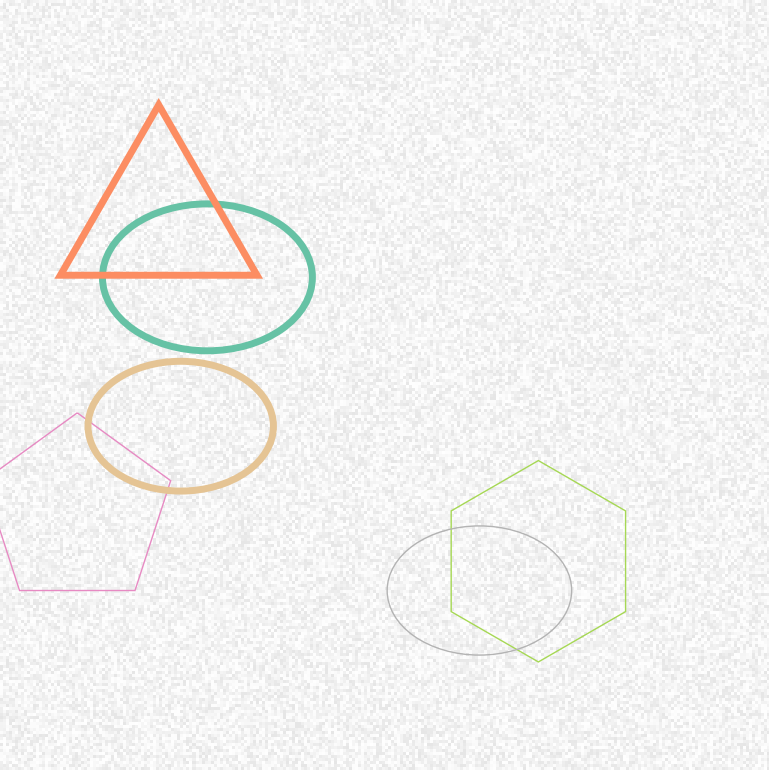[{"shape": "oval", "thickness": 2.5, "radius": 0.68, "center": [0.269, 0.64]}, {"shape": "triangle", "thickness": 2.5, "radius": 0.74, "center": [0.206, 0.716]}, {"shape": "pentagon", "thickness": 0.5, "radius": 0.64, "center": [0.1, 0.336]}, {"shape": "hexagon", "thickness": 0.5, "radius": 0.65, "center": [0.699, 0.271]}, {"shape": "oval", "thickness": 2.5, "radius": 0.6, "center": [0.235, 0.447]}, {"shape": "oval", "thickness": 0.5, "radius": 0.6, "center": [0.623, 0.233]}]